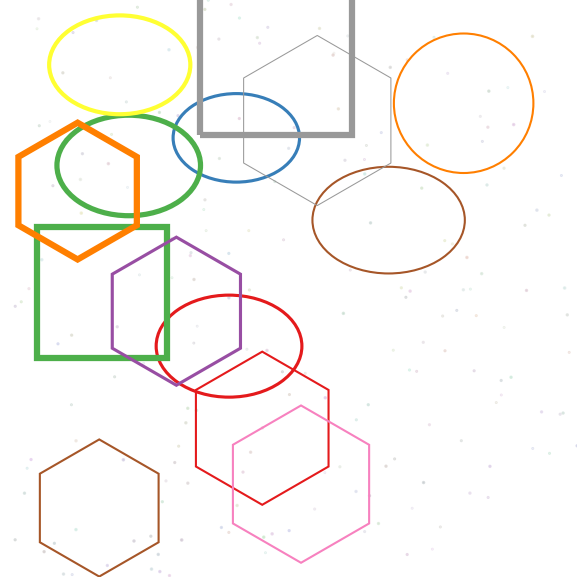[{"shape": "hexagon", "thickness": 1, "radius": 0.66, "center": [0.454, 0.258]}, {"shape": "oval", "thickness": 1.5, "radius": 0.63, "center": [0.397, 0.4]}, {"shape": "oval", "thickness": 1.5, "radius": 0.55, "center": [0.409, 0.76]}, {"shape": "square", "thickness": 3, "radius": 0.57, "center": [0.177, 0.493]}, {"shape": "oval", "thickness": 2.5, "radius": 0.62, "center": [0.223, 0.713]}, {"shape": "hexagon", "thickness": 1.5, "radius": 0.64, "center": [0.305, 0.46]}, {"shape": "hexagon", "thickness": 3, "radius": 0.59, "center": [0.134, 0.668]}, {"shape": "circle", "thickness": 1, "radius": 0.6, "center": [0.803, 0.82]}, {"shape": "oval", "thickness": 2, "radius": 0.61, "center": [0.207, 0.887]}, {"shape": "hexagon", "thickness": 1, "radius": 0.59, "center": [0.172, 0.119]}, {"shape": "oval", "thickness": 1, "radius": 0.66, "center": [0.673, 0.618]}, {"shape": "hexagon", "thickness": 1, "radius": 0.68, "center": [0.521, 0.161]}, {"shape": "square", "thickness": 3, "radius": 0.66, "center": [0.478, 0.898]}, {"shape": "hexagon", "thickness": 0.5, "radius": 0.74, "center": [0.549, 0.79]}]